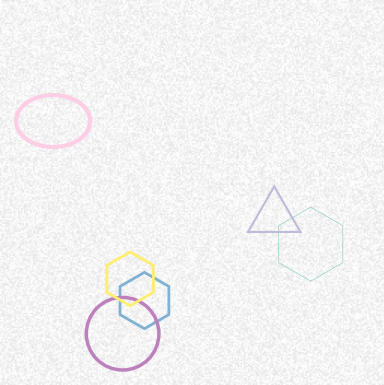[{"shape": "hexagon", "thickness": 0.5, "radius": 0.48, "center": [0.807, 0.366]}, {"shape": "triangle", "thickness": 1.5, "radius": 0.39, "center": [0.712, 0.437]}, {"shape": "hexagon", "thickness": 2, "radius": 0.37, "center": [0.375, 0.219]}, {"shape": "oval", "thickness": 3, "radius": 0.48, "center": [0.138, 0.686]}, {"shape": "circle", "thickness": 2.5, "radius": 0.47, "center": [0.318, 0.133]}, {"shape": "hexagon", "thickness": 2, "radius": 0.35, "center": [0.338, 0.276]}]